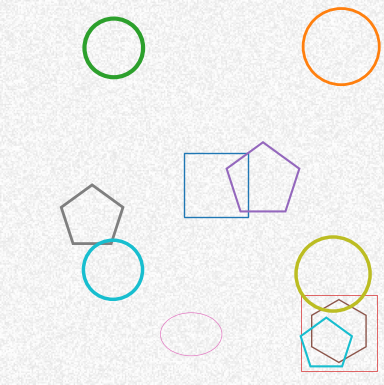[{"shape": "square", "thickness": 1, "radius": 0.41, "center": [0.561, 0.52]}, {"shape": "circle", "thickness": 2, "radius": 0.49, "center": [0.886, 0.879]}, {"shape": "circle", "thickness": 3, "radius": 0.38, "center": [0.296, 0.876]}, {"shape": "square", "thickness": 0.5, "radius": 0.49, "center": [0.88, 0.135]}, {"shape": "pentagon", "thickness": 1.5, "radius": 0.5, "center": [0.683, 0.531]}, {"shape": "hexagon", "thickness": 1, "radius": 0.41, "center": [0.88, 0.14]}, {"shape": "oval", "thickness": 0.5, "radius": 0.4, "center": [0.497, 0.132]}, {"shape": "pentagon", "thickness": 2, "radius": 0.42, "center": [0.239, 0.435]}, {"shape": "circle", "thickness": 2.5, "radius": 0.48, "center": [0.865, 0.288]}, {"shape": "circle", "thickness": 2.5, "radius": 0.38, "center": [0.293, 0.299]}, {"shape": "pentagon", "thickness": 1.5, "radius": 0.35, "center": [0.848, 0.105]}]